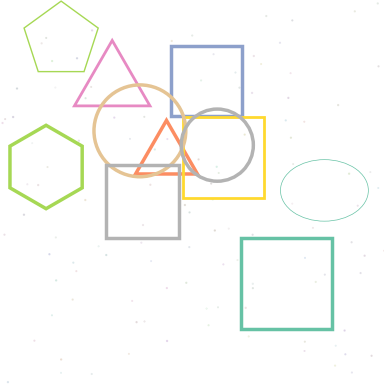[{"shape": "oval", "thickness": 0.5, "radius": 0.57, "center": [0.843, 0.505]}, {"shape": "square", "thickness": 2.5, "radius": 0.59, "center": [0.745, 0.264]}, {"shape": "triangle", "thickness": 2.5, "radius": 0.46, "center": [0.432, 0.595]}, {"shape": "square", "thickness": 2.5, "radius": 0.46, "center": [0.536, 0.789]}, {"shape": "triangle", "thickness": 2, "radius": 0.57, "center": [0.291, 0.782]}, {"shape": "pentagon", "thickness": 1, "radius": 0.51, "center": [0.159, 0.896]}, {"shape": "hexagon", "thickness": 2.5, "radius": 0.54, "center": [0.12, 0.566]}, {"shape": "square", "thickness": 2, "radius": 0.52, "center": [0.58, 0.591]}, {"shape": "circle", "thickness": 2.5, "radius": 0.6, "center": [0.363, 0.66]}, {"shape": "square", "thickness": 2.5, "radius": 0.47, "center": [0.37, 0.476]}, {"shape": "circle", "thickness": 2.5, "radius": 0.47, "center": [0.564, 0.623]}]